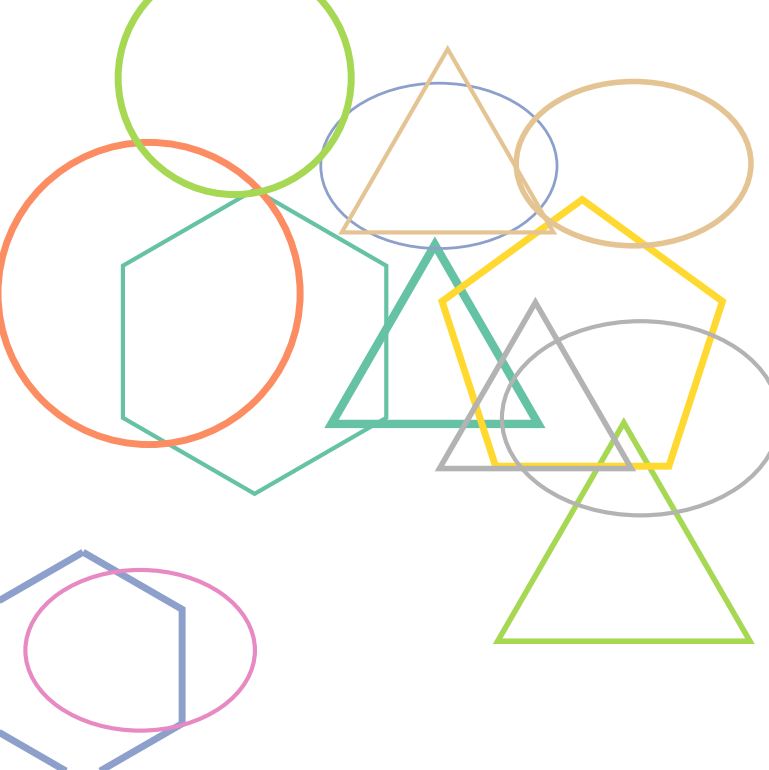[{"shape": "triangle", "thickness": 3, "radius": 0.78, "center": [0.565, 0.527]}, {"shape": "hexagon", "thickness": 1.5, "radius": 0.99, "center": [0.331, 0.556]}, {"shape": "circle", "thickness": 2.5, "radius": 0.98, "center": [0.194, 0.619]}, {"shape": "hexagon", "thickness": 2.5, "radius": 0.74, "center": [0.108, 0.134]}, {"shape": "oval", "thickness": 1, "radius": 0.77, "center": [0.57, 0.785]}, {"shape": "oval", "thickness": 1.5, "radius": 0.75, "center": [0.182, 0.155]}, {"shape": "circle", "thickness": 2.5, "radius": 0.76, "center": [0.305, 0.899]}, {"shape": "triangle", "thickness": 2, "radius": 0.95, "center": [0.81, 0.262]}, {"shape": "pentagon", "thickness": 2.5, "radius": 0.96, "center": [0.756, 0.549]}, {"shape": "triangle", "thickness": 1.5, "radius": 0.79, "center": [0.581, 0.778]}, {"shape": "oval", "thickness": 2, "radius": 0.76, "center": [0.823, 0.787]}, {"shape": "triangle", "thickness": 2, "radius": 0.72, "center": [0.695, 0.463]}, {"shape": "oval", "thickness": 1.5, "radius": 0.9, "center": [0.832, 0.457]}]